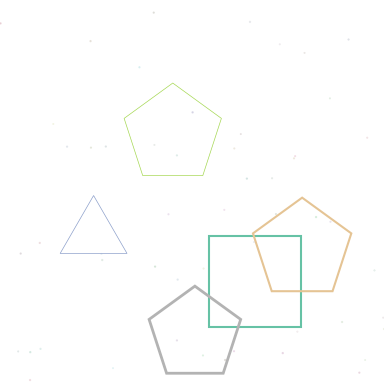[{"shape": "square", "thickness": 1.5, "radius": 0.6, "center": [0.662, 0.269]}, {"shape": "triangle", "thickness": 0.5, "radius": 0.5, "center": [0.243, 0.392]}, {"shape": "pentagon", "thickness": 0.5, "radius": 0.66, "center": [0.449, 0.651]}, {"shape": "pentagon", "thickness": 1.5, "radius": 0.67, "center": [0.785, 0.352]}, {"shape": "pentagon", "thickness": 2, "radius": 0.63, "center": [0.506, 0.132]}]